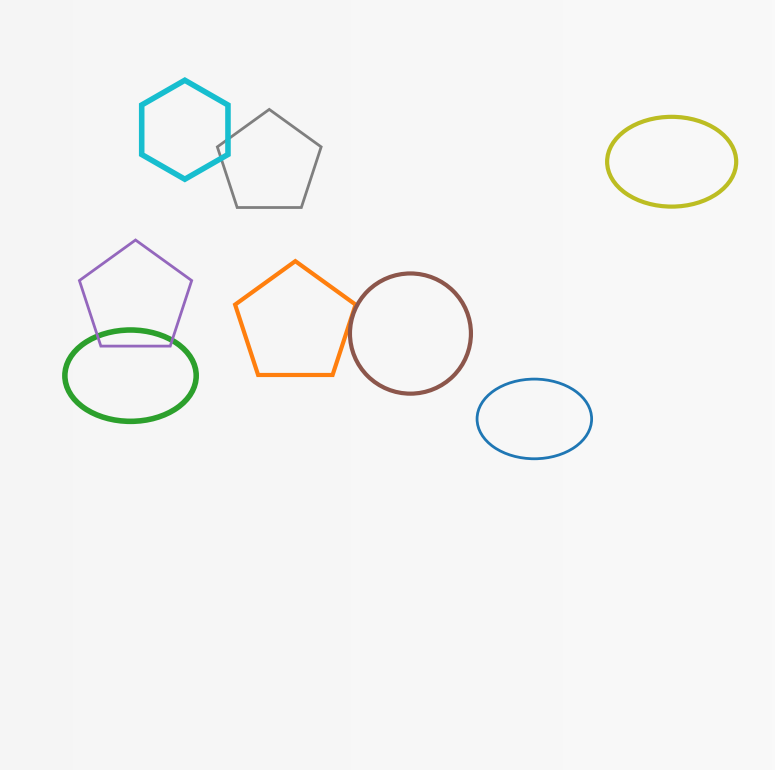[{"shape": "oval", "thickness": 1, "radius": 0.37, "center": [0.689, 0.456]}, {"shape": "pentagon", "thickness": 1.5, "radius": 0.41, "center": [0.381, 0.579]}, {"shape": "oval", "thickness": 2, "radius": 0.42, "center": [0.168, 0.512]}, {"shape": "pentagon", "thickness": 1, "radius": 0.38, "center": [0.175, 0.612]}, {"shape": "circle", "thickness": 1.5, "radius": 0.39, "center": [0.53, 0.567]}, {"shape": "pentagon", "thickness": 1, "radius": 0.35, "center": [0.347, 0.787]}, {"shape": "oval", "thickness": 1.5, "radius": 0.42, "center": [0.867, 0.79]}, {"shape": "hexagon", "thickness": 2, "radius": 0.32, "center": [0.238, 0.832]}]